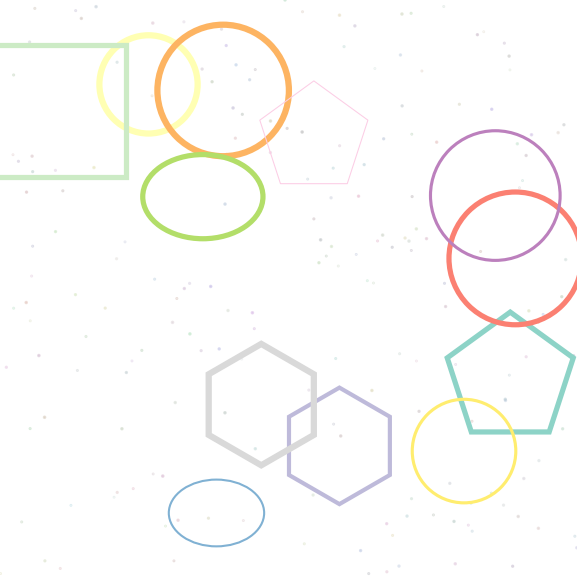[{"shape": "pentagon", "thickness": 2.5, "radius": 0.57, "center": [0.884, 0.344]}, {"shape": "circle", "thickness": 3, "radius": 0.43, "center": [0.257, 0.853]}, {"shape": "hexagon", "thickness": 2, "radius": 0.5, "center": [0.588, 0.227]}, {"shape": "circle", "thickness": 2.5, "radius": 0.57, "center": [0.892, 0.552]}, {"shape": "oval", "thickness": 1, "radius": 0.41, "center": [0.375, 0.111]}, {"shape": "circle", "thickness": 3, "radius": 0.57, "center": [0.386, 0.843]}, {"shape": "oval", "thickness": 2.5, "radius": 0.52, "center": [0.351, 0.659]}, {"shape": "pentagon", "thickness": 0.5, "radius": 0.49, "center": [0.543, 0.761]}, {"shape": "hexagon", "thickness": 3, "radius": 0.53, "center": [0.452, 0.299]}, {"shape": "circle", "thickness": 1.5, "radius": 0.56, "center": [0.858, 0.661]}, {"shape": "square", "thickness": 2.5, "radius": 0.57, "center": [0.104, 0.807]}, {"shape": "circle", "thickness": 1.5, "radius": 0.45, "center": [0.804, 0.218]}]